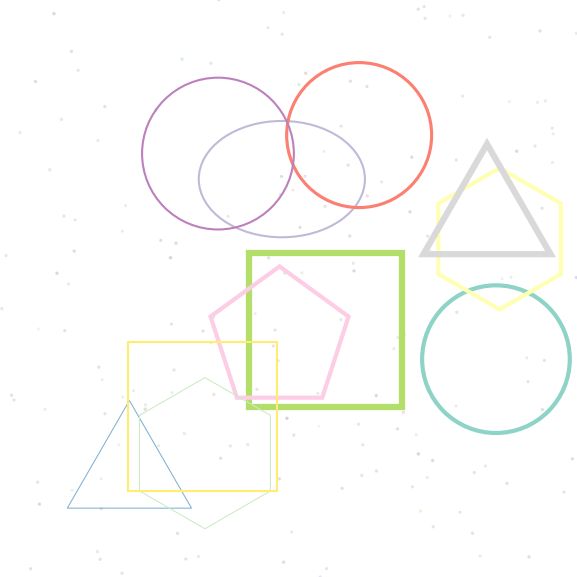[{"shape": "circle", "thickness": 2, "radius": 0.64, "center": [0.859, 0.377]}, {"shape": "hexagon", "thickness": 2, "radius": 0.61, "center": [0.865, 0.586]}, {"shape": "oval", "thickness": 1, "radius": 0.72, "center": [0.488, 0.689]}, {"shape": "circle", "thickness": 1.5, "radius": 0.63, "center": [0.622, 0.765]}, {"shape": "triangle", "thickness": 0.5, "radius": 0.62, "center": [0.224, 0.181]}, {"shape": "square", "thickness": 3, "radius": 0.66, "center": [0.564, 0.428]}, {"shape": "pentagon", "thickness": 2, "radius": 0.63, "center": [0.484, 0.412]}, {"shape": "triangle", "thickness": 3, "radius": 0.64, "center": [0.843, 0.623]}, {"shape": "circle", "thickness": 1, "radius": 0.66, "center": [0.377, 0.733]}, {"shape": "hexagon", "thickness": 0.5, "radius": 0.65, "center": [0.355, 0.214]}, {"shape": "square", "thickness": 1, "radius": 0.64, "center": [0.35, 0.278]}]